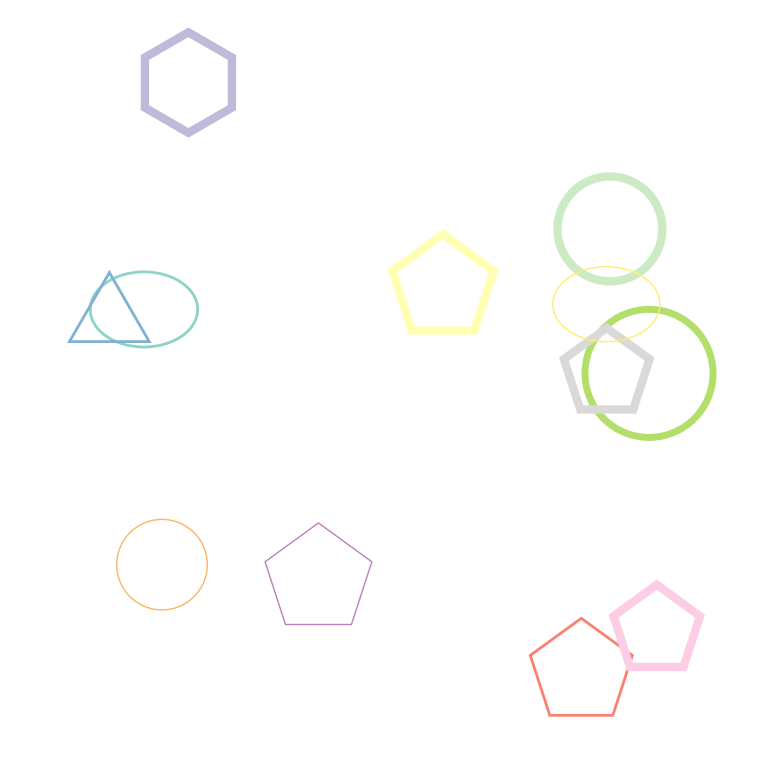[{"shape": "oval", "thickness": 1, "radius": 0.35, "center": [0.187, 0.598]}, {"shape": "pentagon", "thickness": 3, "radius": 0.35, "center": [0.575, 0.627]}, {"shape": "hexagon", "thickness": 3, "radius": 0.33, "center": [0.245, 0.893]}, {"shape": "pentagon", "thickness": 1, "radius": 0.35, "center": [0.755, 0.127]}, {"shape": "triangle", "thickness": 1, "radius": 0.3, "center": [0.142, 0.586]}, {"shape": "circle", "thickness": 0.5, "radius": 0.29, "center": [0.21, 0.267]}, {"shape": "circle", "thickness": 2.5, "radius": 0.42, "center": [0.843, 0.515]}, {"shape": "pentagon", "thickness": 3, "radius": 0.3, "center": [0.853, 0.182]}, {"shape": "pentagon", "thickness": 3, "radius": 0.29, "center": [0.788, 0.516]}, {"shape": "pentagon", "thickness": 0.5, "radius": 0.36, "center": [0.414, 0.248]}, {"shape": "circle", "thickness": 3, "radius": 0.34, "center": [0.792, 0.703]}, {"shape": "oval", "thickness": 0.5, "radius": 0.35, "center": [0.787, 0.605]}]